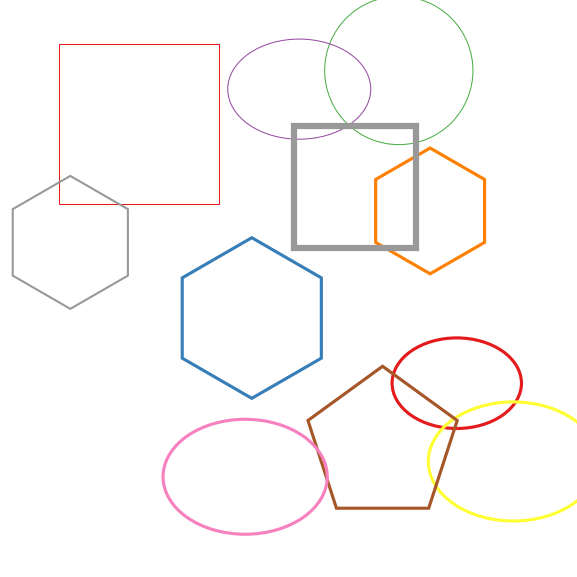[{"shape": "square", "thickness": 0.5, "radius": 0.69, "center": [0.241, 0.785]}, {"shape": "oval", "thickness": 1.5, "radius": 0.56, "center": [0.791, 0.336]}, {"shape": "hexagon", "thickness": 1.5, "radius": 0.7, "center": [0.436, 0.448]}, {"shape": "circle", "thickness": 0.5, "radius": 0.64, "center": [0.691, 0.877]}, {"shape": "oval", "thickness": 0.5, "radius": 0.62, "center": [0.518, 0.845]}, {"shape": "hexagon", "thickness": 1.5, "radius": 0.54, "center": [0.745, 0.634]}, {"shape": "oval", "thickness": 1.5, "radius": 0.74, "center": [0.889, 0.2]}, {"shape": "pentagon", "thickness": 1.5, "radius": 0.68, "center": [0.662, 0.229]}, {"shape": "oval", "thickness": 1.5, "radius": 0.71, "center": [0.425, 0.174]}, {"shape": "hexagon", "thickness": 1, "radius": 0.58, "center": [0.122, 0.579]}, {"shape": "square", "thickness": 3, "radius": 0.53, "center": [0.615, 0.675]}]